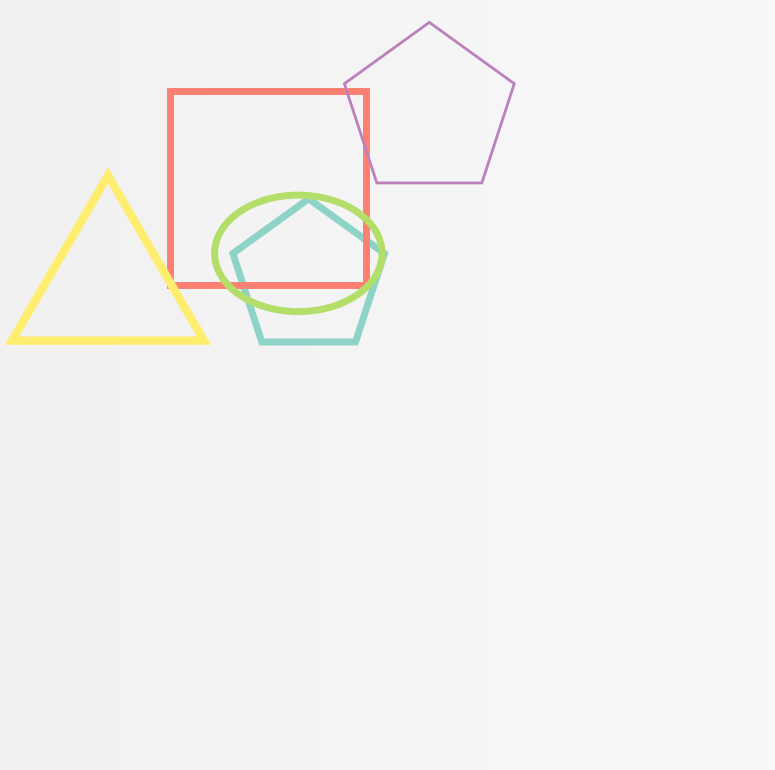[{"shape": "pentagon", "thickness": 2.5, "radius": 0.51, "center": [0.398, 0.639]}, {"shape": "square", "thickness": 2.5, "radius": 0.63, "center": [0.346, 0.756]}, {"shape": "oval", "thickness": 2.5, "radius": 0.54, "center": [0.385, 0.671]}, {"shape": "pentagon", "thickness": 1, "radius": 0.58, "center": [0.554, 0.856]}, {"shape": "triangle", "thickness": 3, "radius": 0.71, "center": [0.139, 0.629]}]